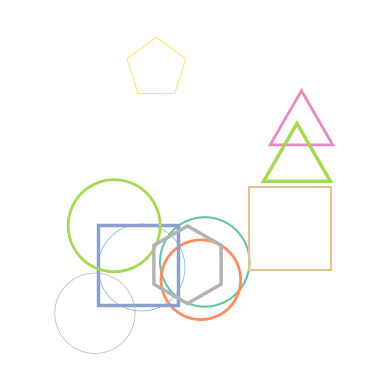[{"shape": "circle", "thickness": 0.5, "radius": 0.56, "center": [0.367, 0.305]}, {"shape": "circle", "thickness": 1.5, "radius": 0.58, "center": [0.532, 0.32]}, {"shape": "circle", "thickness": 2, "radius": 0.52, "center": [0.522, 0.273]}, {"shape": "square", "thickness": 2.5, "radius": 0.52, "center": [0.359, 0.311]}, {"shape": "triangle", "thickness": 2, "radius": 0.47, "center": [0.783, 0.671]}, {"shape": "circle", "thickness": 2, "radius": 0.6, "center": [0.297, 0.414]}, {"shape": "triangle", "thickness": 2.5, "radius": 0.5, "center": [0.771, 0.579]}, {"shape": "pentagon", "thickness": 0.5, "radius": 0.4, "center": [0.406, 0.822]}, {"shape": "square", "thickness": 1.5, "radius": 0.54, "center": [0.753, 0.406]}, {"shape": "circle", "thickness": 0.5, "radius": 0.52, "center": [0.247, 0.186]}, {"shape": "hexagon", "thickness": 2.5, "radius": 0.5, "center": [0.487, 0.312]}]